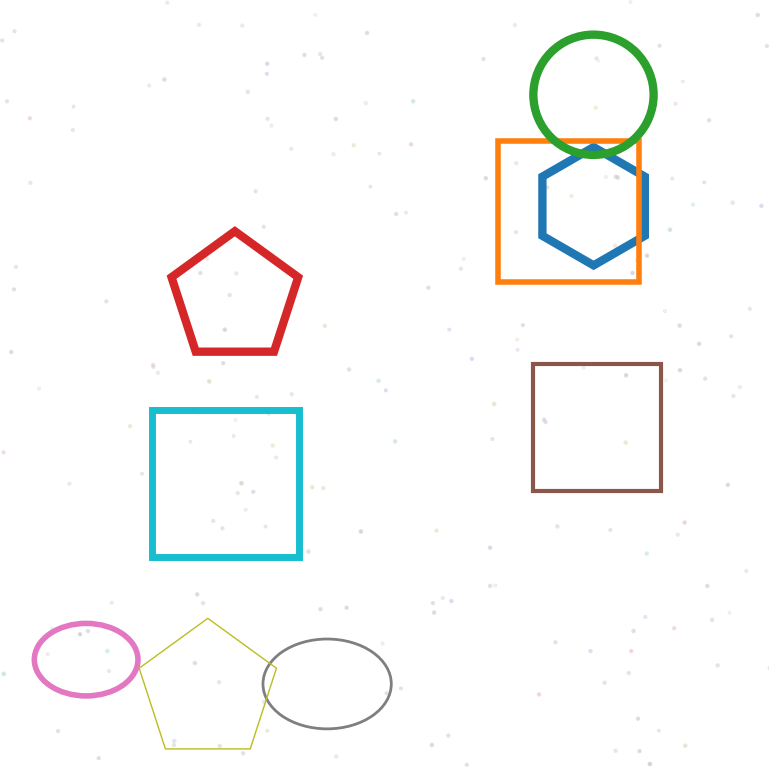[{"shape": "hexagon", "thickness": 3, "radius": 0.38, "center": [0.771, 0.732]}, {"shape": "square", "thickness": 2, "radius": 0.46, "center": [0.738, 0.725]}, {"shape": "circle", "thickness": 3, "radius": 0.39, "center": [0.771, 0.877]}, {"shape": "pentagon", "thickness": 3, "radius": 0.43, "center": [0.305, 0.613]}, {"shape": "square", "thickness": 1.5, "radius": 0.41, "center": [0.775, 0.445]}, {"shape": "oval", "thickness": 2, "radius": 0.34, "center": [0.112, 0.143]}, {"shape": "oval", "thickness": 1, "radius": 0.42, "center": [0.425, 0.112]}, {"shape": "pentagon", "thickness": 0.5, "radius": 0.47, "center": [0.27, 0.103]}, {"shape": "square", "thickness": 2.5, "radius": 0.48, "center": [0.293, 0.372]}]